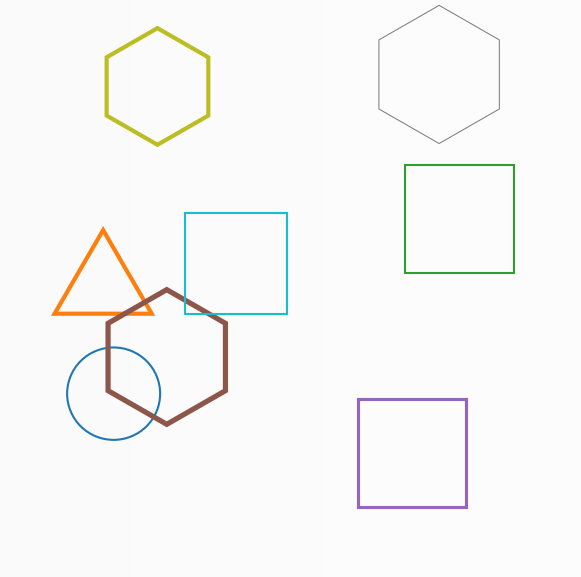[{"shape": "circle", "thickness": 1, "radius": 0.4, "center": [0.195, 0.317]}, {"shape": "triangle", "thickness": 2, "radius": 0.48, "center": [0.177, 0.504]}, {"shape": "square", "thickness": 1, "radius": 0.47, "center": [0.79, 0.62]}, {"shape": "square", "thickness": 1.5, "radius": 0.46, "center": [0.709, 0.215]}, {"shape": "hexagon", "thickness": 2.5, "radius": 0.58, "center": [0.287, 0.381]}, {"shape": "hexagon", "thickness": 0.5, "radius": 0.6, "center": [0.755, 0.87]}, {"shape": "hexagon", "thickness": 2, "radius": 0.5, "center": [0.271, 0.849]}, {"shape": "square", "thickness": 1, "radius": 0.44, "center": [0.406, 0.543]}]